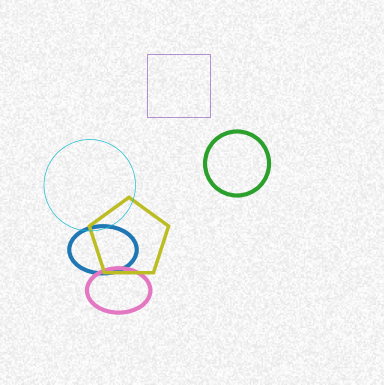[{"shape": "oval", "thickness": 3, "radius": 0.44, "center": [0.268, 0.351]}, {"shape": "circle", "thickness": 3, "radius": 0.42, "center": [0.616, 0.575]}, {"shape": "square", "thickness": 0.5, "radius": 0.41, "center": [0.464, 0.779]}, {"shape": "oval", "thickness": 3, "radius": 0.41, "center": [0.308, 0.246]}, {"shape": "pentagon", "thickness": 2.5, "radius": 0.54, "center": [0.335, 0.379]}, {"shape": "circle", "thickness": 0.5, "radius": 0.59, "center": [0.233, 0.519]}]